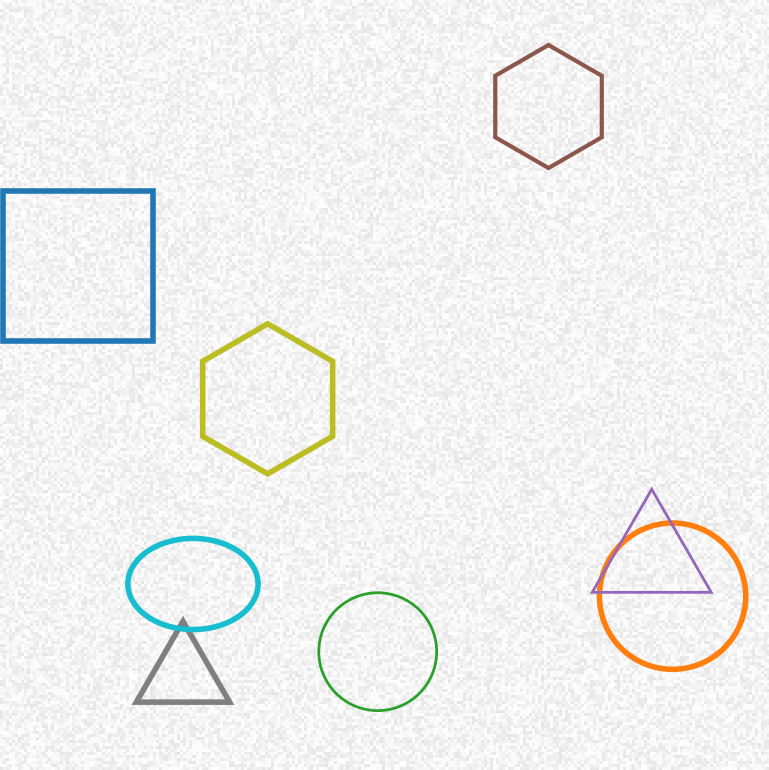[{"shape": "square", "thickness": 2, "radius": 0.49, "center": [0.101, 0.654]}, {"shape": "circle", "thickness": 2, "radius": 0.48, "center": [0.873, 0.226]}, {"shape": "circle", "thickness": 1, "radius": 0.38, "center": [0.491, 0.154]}, {"shape": "triangle", "thickness": 1, "radius": 0.45, "center": [0.846, 0.275]}, {"shape": "hexagon", "thickness": 1.5, "radius": 0.4, "center": [0.712, 0.862]}, {"shape": "triangle", "thickness": 2, "radius": 0.35, "center": [0.238, 0.123]}, {"shape": "hexagon", "thickness": 2, "radius": 0.49, "center": [0.348, 0.482]}, {"shape": "oval", "thickness": 2, "radius": 0.42, "center": [0.251, 0.242]}]